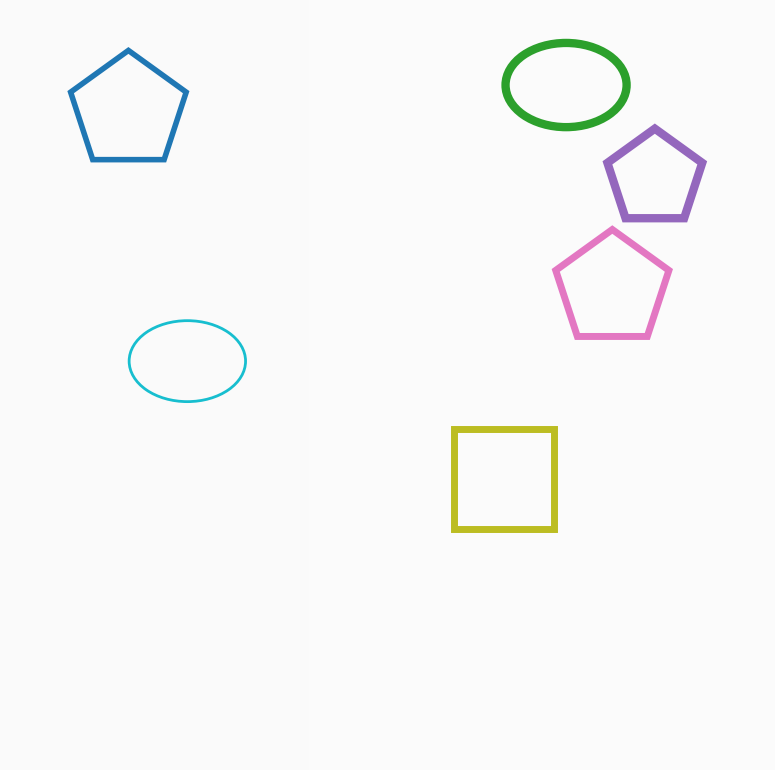[{"shape": "pentagon", "thickness": 2, "radius": 0.39, "center": [0.166, 0.856]}, {"shape": "oval", "thickness": 3, "radius": 0.39, "center": [0.73, 0.89]}, {"shape": "pentagon", "thickness": 3, "radius": 0.32, "center": [0.845, 0.769]}, {"shape": "pentagon", "thickness": 2.5, "radius": 0.38, "center": [0.79, 0.625]}, {"shape": "square", "thickness": 2.5, "radius": 0.32, "center": [0.65, 0.378]}, {"shape": "oval", "thickness": 1, "radius": 0.38, "center": [0.242, 0.531]}]